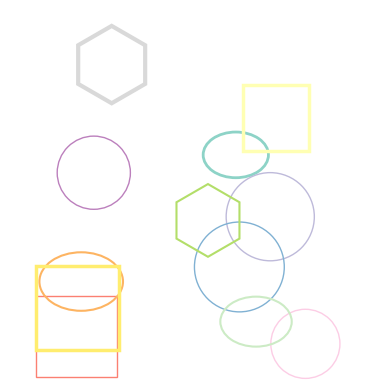[{"shape": "oval", "thickness": 2, "radius": 0.42, "center": [0.612, 0.598]}, {"shape": "square", "thickness": 2.5, "radius": 0.43, "center": [0.717, 0.694]}, {"shape": "circle", "thickness": 1, "radius": 0.57, "center": [0.702, 0.437]}, {"shape": "square", "thickness": 1, "radius": 0.53, "center": [0.199, 0.126]}, {"shape": "circle", "thickness": 1, "radius": 0.58, "center": [0.622, 0.307]}, {"shape": "oval", "thickness": 1.5, "radius": 0.54, "center": [0.211, 0.269]}, {"shape": "hexagon", "thickness": 1.5, "radius": 0.47, "center": [0.54, 0.427]}, {"shape": "circle", "thickness": 1, "radius": 0.45, "center": [0.793, 0.107]}, {"shape": "hexagon", "thickness": 3, "radius": 0.5, "center": [0.29, 0.832]}, {"shape": "circle", "thickness": 1, "radius": 0.48, "center": [0.244, 0.551]}, {"shape": "oval", "thickness": 1.5, "radius": 0.46, "center": [0.665, 0.165]}, {"shape": "square", "thickness": 2.5, "radius": 0.54, "center": [0.202, 0.201]}]